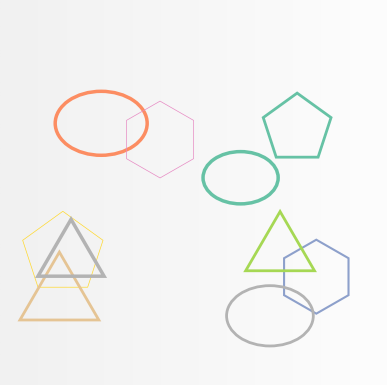[{"shape": "pentagon", "thickness": 2, "radius": 0.46, "center": [0.767, 0.666]}, {"shape": "oval", "thickness": 2.5, "radius": 0.48, "center": [0.621, 0.538]}, {"shape": "oval", "thickness": 2.5, "radius": 0.59, "center": [0.261, 0.68]}, {"shape": "hexagon", "thickness": 1.5, "radius": 0.48, "center": [0.816, 0.281]}, {"shape": "hexagon", "thickness": 0.5, "radius": 0.5, "center": [0.413, 0.638]}, {"shape": "triangle", "thickness": 2, "radius": 0.51, "center": [0.723, 0.348]}, {"shape": "pentagon", "thickness": 0.5, "radius": 0.55, "center": [0.162, 0.342]}, {"shape": "triangle", "thickness": 2, "radius": 0.59, "center": [0.153, 0.228]}, {"shape": "triangle", "thickness": 2.5, "radius": 0.49, "center": [0.183, 0.332]}, {"shape": "oval", "thickness": 2, "radius": 0.56, "center": [0.697, 0.18]}]